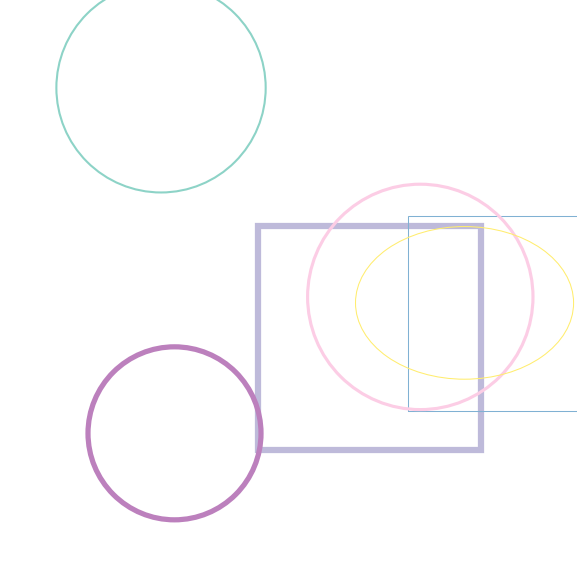[{"shape": "circle", "thickness": 1, "radius": 0.91, "center": [0.279, 0.847]}, {"shape": "square", "thickness": 3, "radius": 0.97, "center": [0.64, 0.414]}, {"shape": "square", "thickness": 0.5, "radius": 0.84, "center": [0.875, 0.456]}, {"shape": "circle", "thickness": 1.5, "radius": 0.98, "center": [0.728, 0.485]}, {"shape": "circle", "thickness": 2.5, "radius": 0.75, "center": [0.302, 0.249]}, {"shape": "oval", "thickness": 0.5, "radius": 0.94, "center": [0.804, 0.475]}]